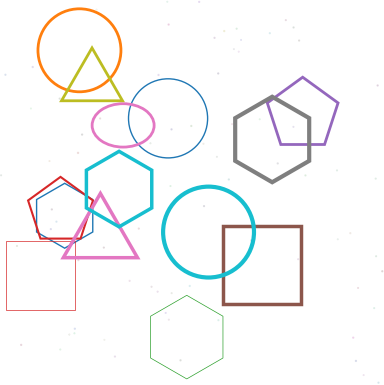[{"shape": "hexagon", "thickness": 1, "radius": 0.42, "center": [0.168, 0.44]}, {"shape": "circle", "thickness": 1, "radius": 0.51, "center": [0.437, 0.693]}, {"shape": "circle", "thickness": 2, "radius": 0.54, "center": [0.206, 0.869]}, {"shape": "hexagon", "thickness": 0.5, "radius": 0.54, "center": [0.485, 0.124]}, {"shape": "pentagon", "thickness": 1.5, "radius": 0.44, "center": [0.157, 0.452]}, {"shape": "square", "thickness": 0.5, "radius": 0.45, "center": [0.105, 0.284]}, {"shape": "pentagon", "thickness": 2, "radius": 0.48, "center": [0.786, 0.703]}, {"shape": "square", "thickness": 2.5, "radius": 0.51, "center": [0.681, 0.312]}, {"shape": "triangle", "thickness": 2.5, "radius": 0.56, "center": [0.261, 0.386]}, {"shape": "oval", "thickness": 2, "radius": 0.4, "center": [0.32, 0.674]}, {"shape": "hexagon", "thickness": 3, "radius": 0.55, "center": [0.707, 0.638]}, {"shape": "triangle", "thickness": 2, "radius": 0.46, "center": [0.239, 0.784]}, {"shape": "hexagon", "thickness": 2.5, "radius": 0.49, "center": [0.309, 0.509]}, {"shape": "circle", "thickness": 3, "radius": 0.59, "center": [0.542, 0.397]}]